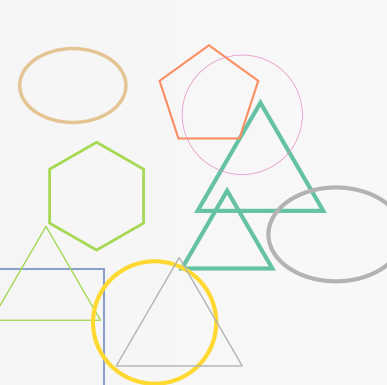[{"shape": "triangle", "thickness": 3, "radius": 0.94, "center": [0.672, 0.546]}, {"shape": "triangle", "thickness": 3, "radius": 0.67, "center": [0.586, 0.37]}, {"shape": "pentagon", "thickness": 1.5, "radius": 0.67, "center": [0.539, 0.749]}, {"shape": "square", "thickness": 1.5, "radius": 0.77, "center": [0.116, 0.149]}, {"shape": "circle", "thickness": 0.5, "radius": 0.78, "center": [0.625, 0.702]}, {"shape": "hexagon", "thickness": 2, "radius": 0.7, "center": [0.249, 0.49]}, {"shape": "triangle", "thickness": 1, "radius": 0.81, "center": [0.119, 0.249]}, {"shape": "circle", "thickness": 3, "radius": 0.8, "center": [0.399, 0.162]}, {"shape": "oval", "thickness": 2.5, "radius": 0.69, "center": [0.188, 0.778]}, {"shape": "triangle", "thickness": 1, "radius": 0.94, "center": [0.463, 0.143]}, {"shape": "oval", "thickness": 3, "radius": 0.87, "center": [0.867, 0.391]}]